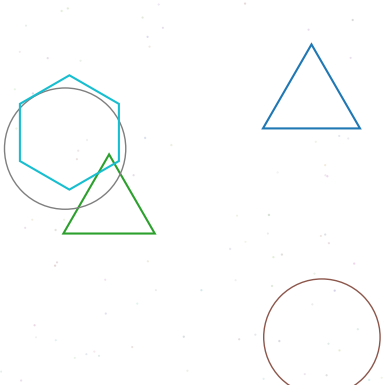[{"shape": "triangle", "thickness": 1.5, "radius": 0.73, "center": [0.809, 0.739]}, {"shape": "triangle", "thickness": 1.5, "radius": 0.69, "center": [0.283, 0.462]}, {"shape": "circle", "thickness": 1, "radius": 0.76, "center": [0.836, 0.124]}, {"shape": "circle", "thickness": 1, "radius": 0.79, "center": [0.169, 0.614]}, {"shape": "hexagon", "thickness": 1.5, "radius": 0.74, "center": [0.18, 0.656]}]